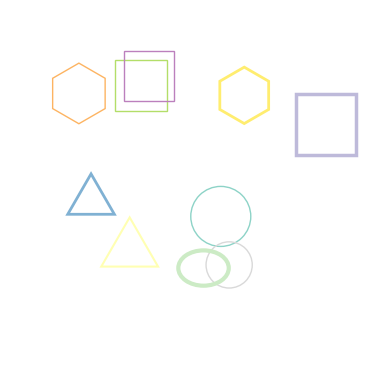[{"shape": "circle", "thickness": 1, "radius": 0.39, "center": [0.573, 0.438]}, {"shape": "triangle", "thickness": 1.5, "radius": 0.43, "center": [0.337, 0.35]}, {"shape": "square", "thickness": 2.5, "radius": 0.39, "center": [0.846, 0.677]}, {"shape": "triangle", "thickness": 2, "radius": 0.35, "center": [0.236, 0.478]}, {"shape": "hexagon", "thickness": 1, "radius": 0.39, "center": [0.205, 0.757]}, {"shape": "square", "thickness": 1, "radius": 0.34, "center": [0.367, 0.778]}, {"shape": "circle", "thickness": 1, "radius": 0.3, "center": [0.595, 0.312]}, {"shape": "square", "thickness": 1, "radius": 0.32, "center": [0.387, 0.802]}, {"shape": "oval", "thickness": 3, "radius": 0.33, "center": [0.529, 0.304]}, {"shape": "hexagon", "thickness": 2, "radius": 0.37, "center": [0.634, 0.752]}]